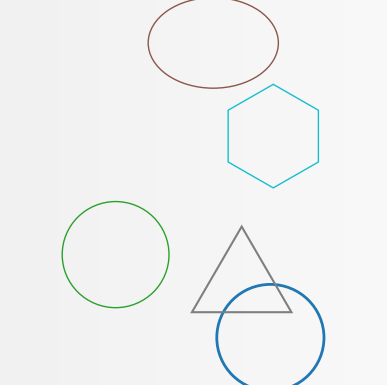[{"shape": "circle", "thickness": 2, "radius": 0.69, "center": [0.698, 0.123]}, {"shape": "circle", "thickness": 1, "radius": 0.69, "center": [0.298, 0.339]}, {"shape": "oval", "thickness": 1, "radius": 0.84, "center": [0.55, 0.889]}, {"shape": "triangle", "thickness": 1.5, "radius": 0.74, "center": [0.624, 0.263]}, {"shape": "hexagon", "thickness": 1, "radius": 0.67, "center": [0.705, 0.646]}]